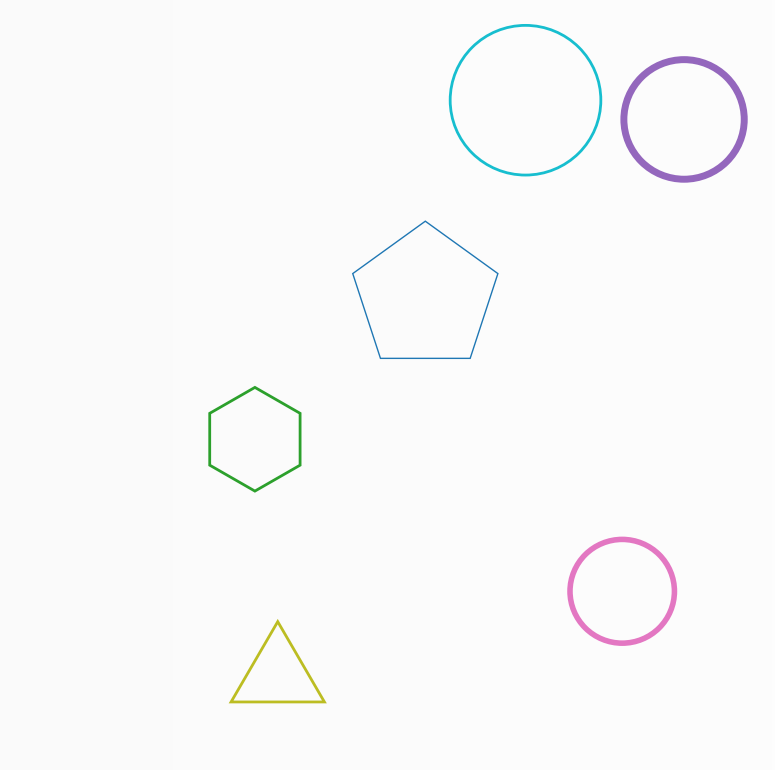[{"shape": "pentagon", "thickness": 0.5, "radius": 0.49, "center": [0.549, 0.614]}, {"shape": "hexagon", "thickness": 1, "radius": 0.34, "center": [0.329, 0.43]}, {"shape": "circle", "thickness": 2.5, "radius": 0.39, "center": [0.883, 0.845]}, {"shape": "circle", "thickness": 2, "radius": 0.34, "center": [0.803, 0.232]}, {"shape": "triangle", "thickness": 1, "radius": 0.35, "center": [0.358, 0.123]}, {"shape": "circle", "thickness": 1, "radius": 0.49, "center": [0.678, 0.87]}]